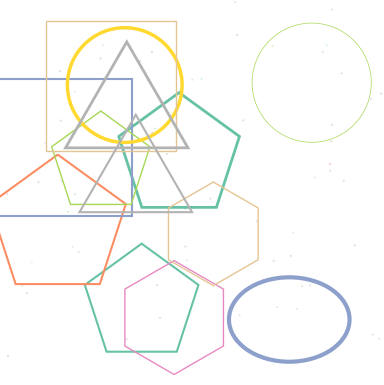[{"shape": "pentagon", "thickness": 2, "radius": 0.82, "center": [0.465, 0.595]}, {"shape": "pentagon", "thickness": 1.5, "radius": 0.78, "center": [0.368, 0.212]}, {"shape": "pentagon", "thickness": 1.5, "radius": 0.93, "center": [0.15, 0.413]}, {"shape": "square", "thickness": 1.5, "radius": 0.89, "center": [0.165, 0.616]}, {"shape": "oval", "thickness": 3, "radius": 0.78, "center": [0.751, 0.17]}, {"shape": "hexagon", "thickness": 1, "radius": 0.74, "center": [0.452, 0.175]}, {"shape": "pentagon", "thickness": 1, "radius": 0.67, "center": [0.262, 0.578]}, {"shape": "circle", "thickness": 0.5, "radius": 0.77, "center": [0.81, 0.785]}, {"shape": "circle", "thickness": 2.5, "radius": 0.74, "center": [0.324, 0.779]}, {"shape": "square", "thickness": 1, "radius": 0.84, "center": [0.289, 0.776]}, {"shape": "hexagon", "thickness": 1, "radius": 0.67, "center": [0.554, 0.393]}, {"shape": "triangle", "thickness": 1.5, "radius": 0.84, "center": [0.353, 0.533]}, {"shape": "triangle", "thickness": 2, "radius": 0.92, "center": [0.329, 0.708]}]